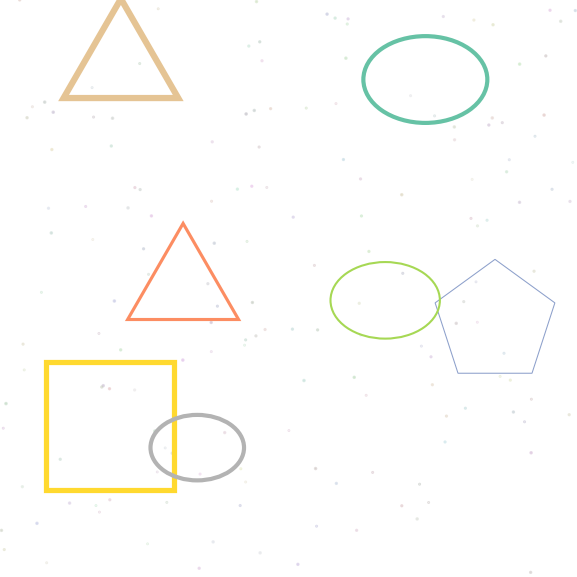[{"shape": "oval", "thickness": 2, "radius": 0.54, "center": [0.737, 0.861]}, {"shape": "triangle", "thickness": 1.5, "radius": 0.55, "center": [0.317, 0.501]}, {"shape": "pentagon", "thickness": 0.5, "radius": 0.55, "center": [0.857, 0.441]}, {"shape": "oval", "thickness": 1, "radius": 0.47, "center": [0.667, 0.479]}, {"shape": "square", "thickness": 2.5, "radius": 0.55, "center": [0.191, 0.261]}, {"shape": "triangle", "thickness": 3, "radius": 0.57, "center": [0.209, 0.887]}, {"shape": "oval", "thickness": 2, "radius": 0.4, "center": [0.342, 0.224]}]